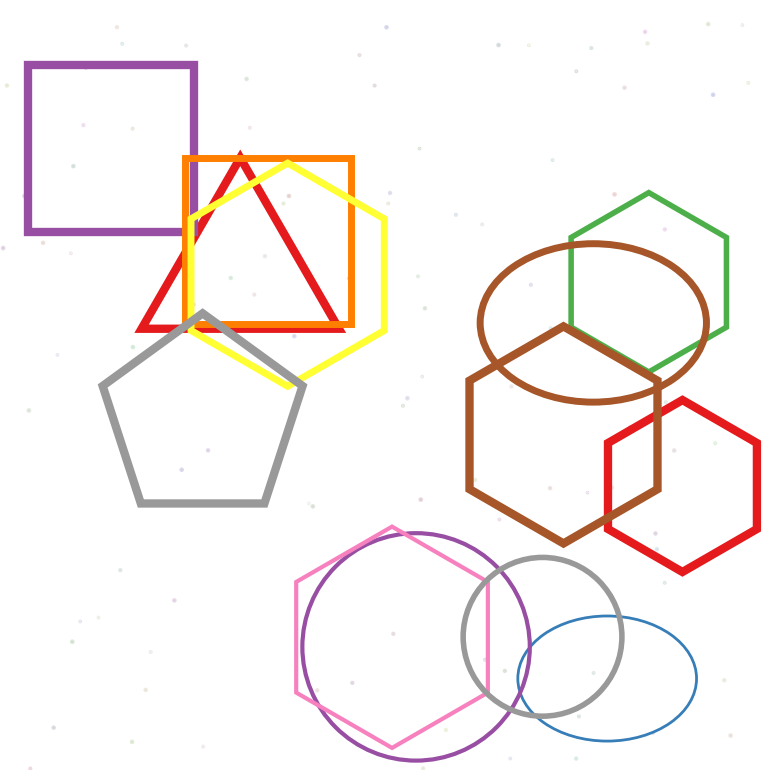[{"shape": "triangle", "thickness": 3, "radius": 0.74, "center": [0.312, 0.647]}, {"shape": "hexagon", "thickness": 3, "radius": 0.56, "center": [0.886, 0.369]}, {"shape": "oval", "thickness": 1, "radius": 0.58, "center": [0.789, 0.119]}, {"shape": "hexagon", "thickness": 2, "radius": 0.58, "center": [0.843, 0.633]}, {"shape": "square", "thickness": 3, "radius": 0.54, "center": [0.144, 0.807]}, {"shape": "circle", "thickness": 1.5, "radius": 0.74, "center": [0.54, 0.16]}, {"shape": "square", "thickness": 2.5, "radius": 0.54, "center": [0.348, 0.686]}, {"shape": "hexagon", "thickness": 2.5, "radius": 0.72, "center": [0.374, 0.643]}, {"shape": "hexagon", "thickness": 3, "radius": 0.7, "center": [0.732, 0.435]}, {"shape": "oval", "thickness": 2.5, "radius": 0.73, "center": [0.771, 0.581]}, {"shape": "hexagon", "thickness": 1.5, "radius": 0.72, "center": [0.509, 0.172]}, {"shape": "pentagon", "thickness": 3, "radius": 0.68, "center": [0.263, 0.457]}, {"shape": "circle", "thickness": 2, "radius": 0.52, "center": [0.705, 0.173]}]